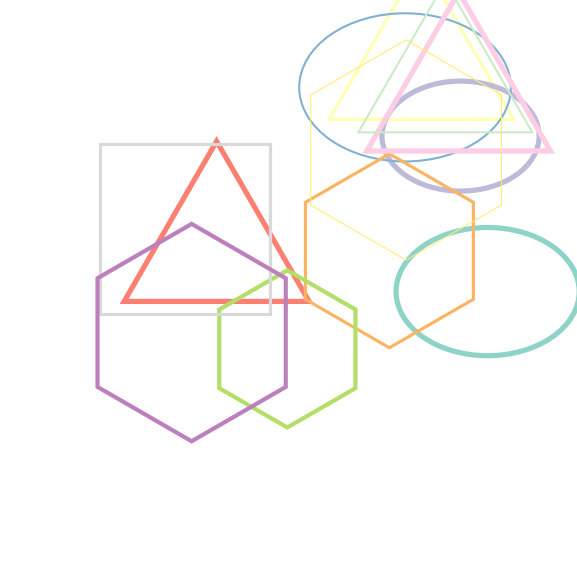[{"shape": "oval", "thickness": 2.5, "radius": 0.79, "center": [0.844, 0.494]}, {"shape": "triangle", "thickness": 1.5, "radius": 0.92, "center": [0.73, 0.885]}, {"shape": "oval", "thickness": 2.5, "radius": 0.68, "center": [0.797, 0.763]}, {"shape": "triangle", "thickness": 2.5, "radius": 0.92, "center": [0.375, 0.57]}, {"shape": "oval", "thickness": 1, "radius": 0.92, "center": [0.701, 0.848]}, {"shape": "hexagon", "thickness": 1.5, "radius": 0.84, "center": [0.674, 0.565]}, {"shape": "hexagon", "thickness": 2, "radius": 0.68, "center": [0.498, 0.395]}, {"shape": "triangle", "thickness": 2.5, "radius": 0.92, "center": [0.794, 0.829]}, {"shape": "square", "thickness": 1.5, "radius": 0.74, "center": [0.321, 0.603]}, {"shape": "hexagon", "thickness": 2, "radius": 0.94, "center": [0.332, 0.423]}, {"shape": "triangle", "thickness": 1, "radius": 0.87, "center": [0.771, 0.857]}, {"shape": "hexagon", "thickness": 0.5, "radius": 0.95, "center": [0.703, 0.739]}]